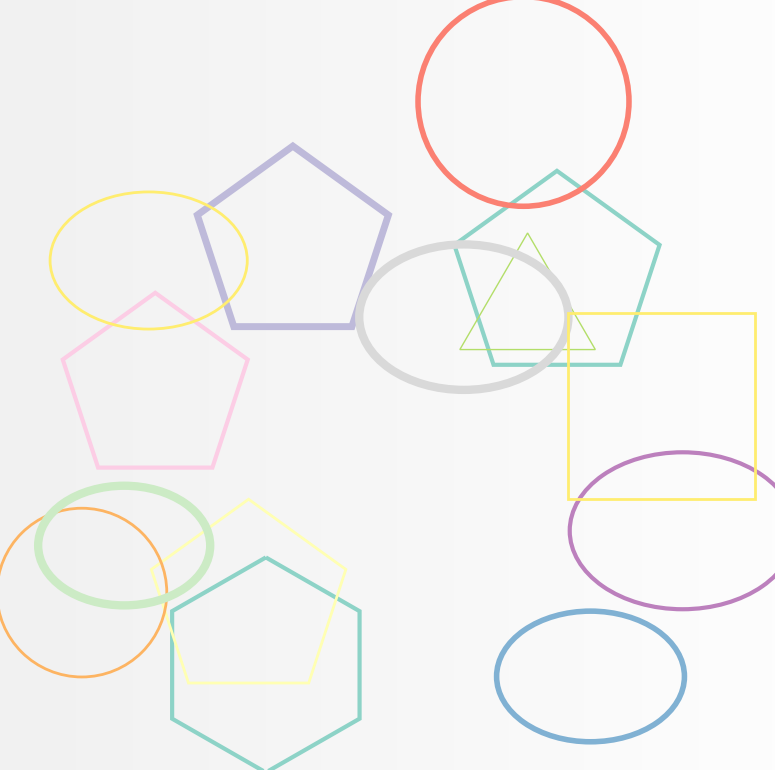[{"shape": "pentagon", "thickness": 1.5, "radius": 0.7, "center": [0.719, 0.639]}, {"shape": "hexagon", "thickness": 1.5, "radius": 0.7, "center": [0.343, 0.136]}, {"shape": "pentagon", "thickness": 1, "radius": 0.66, "center": [0.321, 0.22]}, {"shape": "pentagon", "thickness": 2.5, "radius": 0.65, "center": [0.378, 0.681]}, {"shape": "circle", "thickness": 2, "radius": 0.68, "center": [0.675, 0.868]}, {"shape": "oval", "thickness": 2, "radius": 0.61, "center": [0.762, 0.121]}, {"shape": "circle", "thickness": 1, "radius": 0.55, "center": [0.106, 0.23]}, {"shape": "triangle", "thickness": 0.5, "radius": 0.5, "center": [0.681, 0.596]}, {"shape": "pentagon", "thickness": 1.5, "radius": 0.63, "center": [0.2, 0.494]}, {"shape": "oval", "thickness": 3, "radius": 0.67, "center": [0.598, 0.588]}, {"shape": "oval", "thickness": 1.5, "radius": 0.73, "center": [0.881, 0.311]}, {"shape": "oval", "thickness": 3, "radius": 0.55, "center": [0.16, 0.291]}, {"shape": "square", "thickness": 1, "radius": 0.6, "center": [0.853, 0.473]}, {"shape": "oval", "thickness": 1, "radius": 0.64, "center": [0.192, 0.662]}]